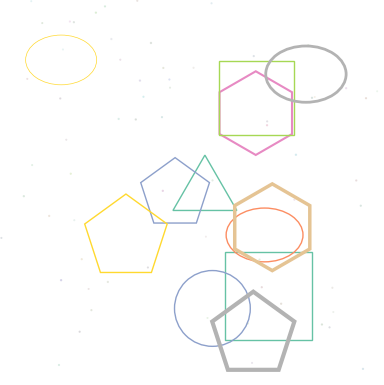[{"shape": "triangle", "thickness": 1, "radius": 0.48, "center": [0.532, 0.501]}, {"shape": "square", "thickness": 1, "radius": 0.57, "center": [0.697, 0.231]}, {"shape": "oval", "thickness": 1, "radius": 0.5, "center": [0.687, 0.39]}, {"shape": "pentagon", "thickness": 1, "radius": 0.47, "center": [0.455, 0.497]}, {"shape": "circle", "thickness": 1, "radius": 0.49, "center": [0.552, 0.199]}, {"shape": "hexagon", "thickness": 1.5, "radius": 0.54, "center": [0.664, 0.706]}, {"shape": "square", "thickness": 1, "radius": 0.48, "center": [0.666, 0.745]}, {"shape": "oval", "thickness": 0.5, "radius": 0.46, "center": [0.159, 0.844]}, {"shape": "pentagon", "thickness": 1, "radius": 0.56, "center": [0.327, 0.383]}, {"shape": "hexagon", "thickness": 2.5, "radius": 0.56, "center": [0.707, 0.41]}, {"shape": "oval", "thickness": 2, "radius": 0.52, "center": [0.795, 0.807]}, {"shape": "pentagon", "thickness": 3, "radius": 0.56, "center": [0.658, 0.13]}]